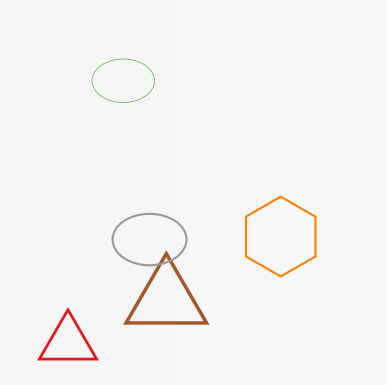[{"shape": "triangle", "thickness": 2, "radius": 0.43, "center": [0.175, 0.11]}, {"shape": "oval", "thickness": 0.5, "radius": 0.4, "center": [0.318, 0.79]}, {"shape": "hexagon", "thickness": 1.5, "radius": 0.52, "center": [0.724, 0.385]}, {"shape": "triangle", "thickness": 2.5, "radius": 0.6, "center": [0.429, 0.221]}, {"shape": "oval", "thickness": 1.5, "radius": 0.48, "center": [0.386, 0.378]}]